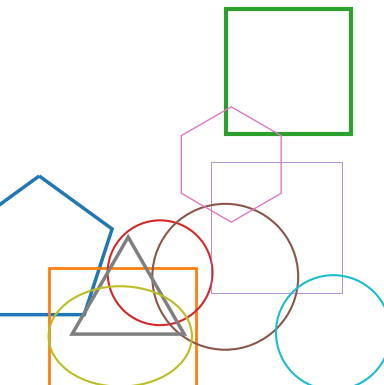[{"shape": "pentagon", "thickness": 2.5, "radius": 1.0, "center": [0.102, 0.344]}, {"shape": "square", "thickness": 2, "radius": 0.96, "center": [0.319, 0.112]}, {"shape": "square", "thickness": 3, "radius": 0.81, "center": [0.75, 0.814]}, {"shape": "circle", "thickness": 1.5, "radius": 0.68, "center": [0.416, 0.292]}, {"shape": "square", "thickness": 0.5, "radius": 0.85, "center": [0.718, 0.41]}, {"shape": "circle", "thickness": 1.5, "radius": 0.95, "center": [0.585, 0.281]}, {"shape": "hexagon", "thickness": 1, "radius": 0.75, "center": [0.601, 0.573]}, {"shape": "triangle", "thickness": 2.5, "radius": 0.84, "center": [0.333, 0.216]}, {"shape": "oval", "thickness": 1.5, "radius": 0.93, "center": [0.312, 0.126]}, {"shape": "circle", "thickness": 1.5, "radius": 0.74, "center": [0.866, 0.136]}]